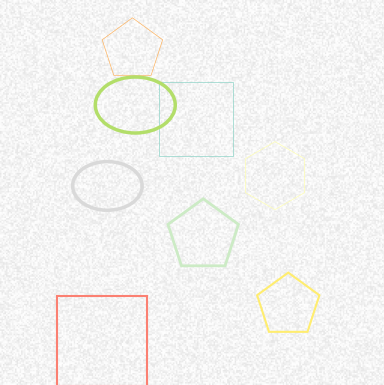[{"shape": "square", "thickness": 0.5, "radius": 0.48, "center": [0.508, 0.691]}, {"shape": "hexagon", "thickness": 0.5, "radius": 0.44, "center": [0.714, 0.544]}, {"shape": "square", "thickness": 1.5, "radius": 0.58, "center": [0.265, 0.115]}, {"shape": "pentagon", "thickness": 0.5, "radius": 0.41, "center": [0.344, 0.871]}, {"shape": "oval", "thickness": 2.5, "radius": 0.52, "center": [0.351, 0.727]}, {"shape": "oval", "thickness": 2.5, "radius": 0.45, "center": [0.279, 0.517]}, {"shape": "pentagon", "thickness": 2, "radius": 0.48, "center": [0.528, 0.387]}, {"shape": "pentagon", "thickness": 1.5, "radius": 0.43, "center": [0.749, 0.207]}]